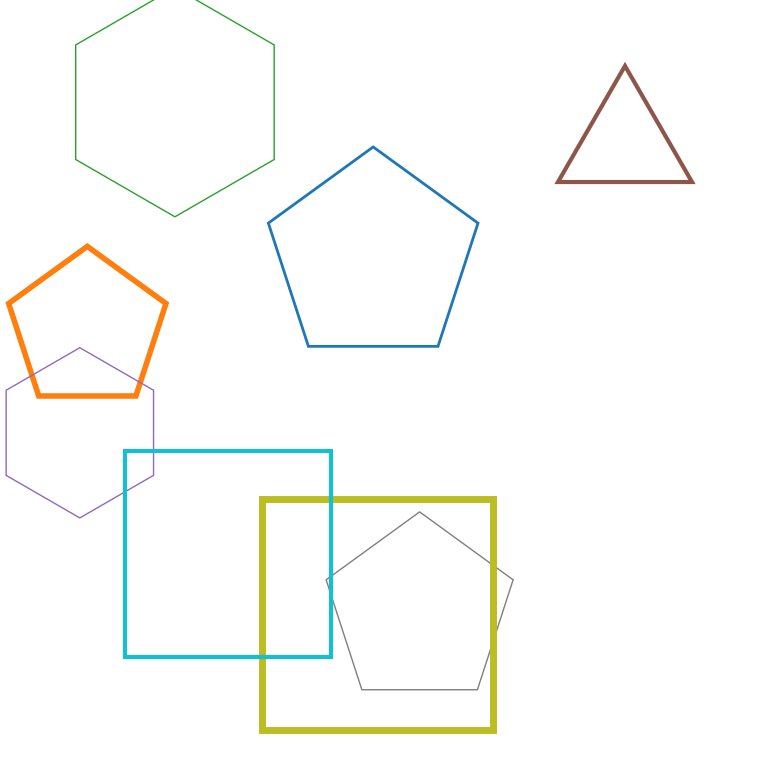[{"shape": "pentagon", "thickness": 1, "radius": 0.72, "center": [0.485, 0.666]}, {"shape": "pentagon", "thickness": 2, "radius": 0.54, "center": [0.113, 0.573]}, {"shape": "hexagon", "thickness": 0.5, "radius": 0.74, "center": [0.227, 0.867]}, {"shape": "hexagon", "thickness": 0.5, "radius": 0.55, "center": [0.104, 0.438]}, {"shape": "triangle", "thickness": 1.5, "radius": 0.5, "center": [0.812, 0.814]}, {"shape": "pentagon", "thickness": 0.5, "radius": 0.64, "center": [0.545, 0.208]}, {"shape": "square", "thickness": 2.5, "radius": 0.75, "center": [0.49, 0.202]}, {"shape": "square", "thickness": 1.5, "radius": 0.67, "center": [0.296, 0.281]}]